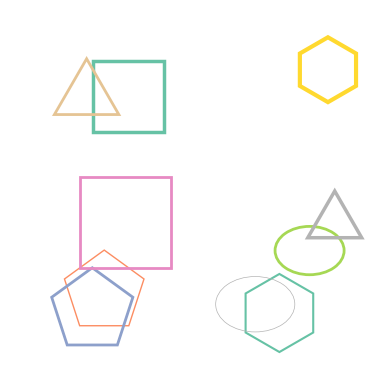[{"shape": "square", "thickness": 2.5, "radius": 0.46, "center": [0.335, 0.749]}, {"shape": "hexagon", "thickness": 1.5, "radius": 0.51, "center": [0.726, 0.187]}, {"shape": "pentagon", "thickness": 1, "radius": 0.54, "center": [0.271, 0.242]}, {"shape": "pentagon", "thickness": 2, "radius": 0.55, "center": [0.24, 0.194]}, {"shape": "square", "thickness": 2, "radius": 0.59, "center": [0.326, 0.422]}, {"shape": "oval", "thickness": 2, "radius": 0.45, "center": [0.804, 0.349]}, {"shape": "hexagon", "thickness": 3, "radius": 0.42, "center": [0.852, 0.819]}, {"shape": "triangle", "thickness": 2, "radius": 0.48, "center": [0.225, 0.751]}, {"shape": "triangle", "thickness": 2.5, "radius": 0.4, "center": [0.869, 0.423]}, {"shape": "oval", "thickness": 0.5, "radius": 0.51, "center": [0.663, 0.21]}]